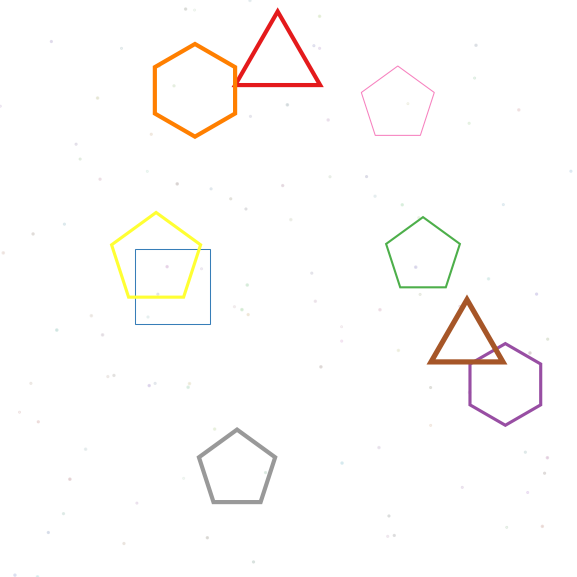[{"shape": "triangle", "thickness": 2, "radius": 0.42, "center": [0.481, 0.894]}, {"shape": "square", "thickness": 0.5, "radius": 0.32, "center": [0.299, 0.503]}, {"shape": "pentagon", "thickness": 1, "radius": 0.34, "center": [0.732, 0.556]}, {"shape": "hexagon", "thickness": 1.5, "radius": 0.35, "center": [0.875, 0.333]}, {"shape": "hexagon", "thickness": 2, "radius": 0.4, "center": [0.338, 0.843]}, {"shape": "pentagon", "thickness": 1.5, "radius": 0.41, "center": [0.27, 0.55]}, {"shape": "triangle", "thickness": 2.5, "radius": 0.36, "center": [0.809, 0.408]}, {"shape": "pentagon", "thickness": 0.5, "radius": 0.33, "center": [0.689, 0.818]}, {"shape": "pentagon", "thickness": 2, "radius": 0.35, "center": [0.41, 0.186]}]